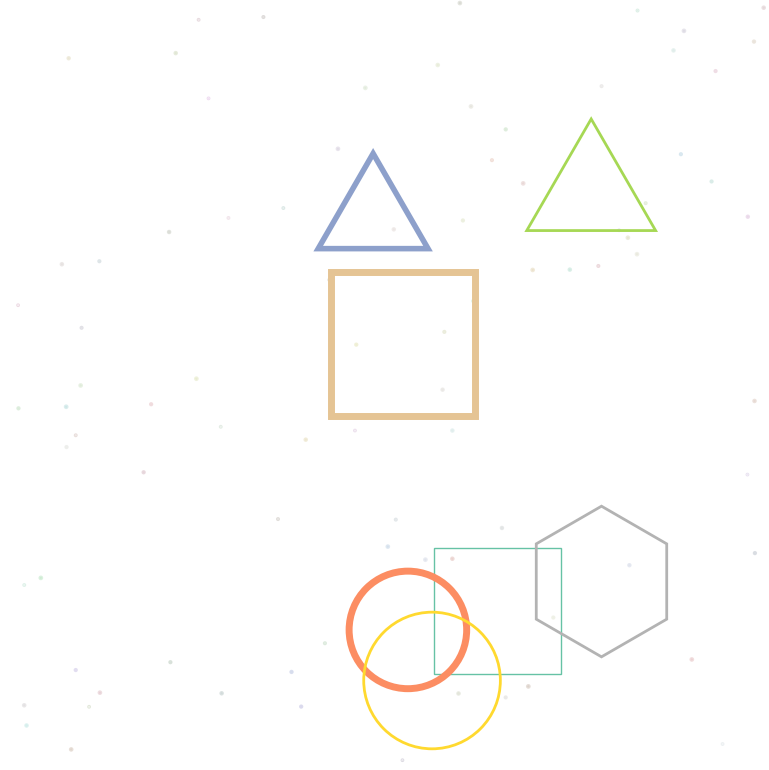[{"shape": "square", "thickness": 0.5, "radius": 0.41, "center": [0.646, 0.207]}, {"shape": "circle", "thickness": 2.5, "radius": 0.38, "center": [0.53, 0.182]}, {"shape": "triangle", "thickness": 2, "radius": 0.41, "center": [0.485, 0.718]}, {"shape": "triangle", "thickness": 1, "radius": 0.48, "center": [0.768, 0.749]}, {"shape": "circle", "thickness": 1, "radius": 0.44, "center": [0.561, 0.116]}, {"shape": "square", "thickness": 2.5, "radius": 0.47, "center": [0.524, 0.553]}, {"shape": "hexagon", "thickness": 1, "radius": 0.49, "center": [0.781, 0.245]}]